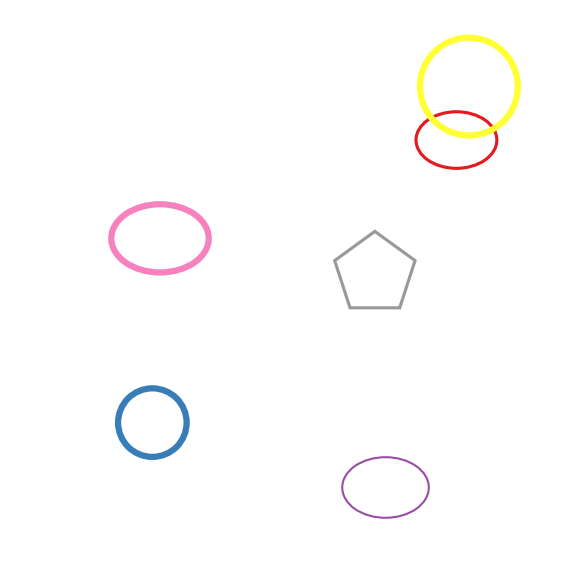[{"shape": "oval", "thickness": 1.5, "radius": 0.35, "center": [0.79, 0.757]}, {"shape": "circle", "thickness": 3, "radius": 0.3, "center": [0.264, 0.267]}, {"shape": "oval", "thickness": 1, "radius": 0.37, "center": [0.668, 0.155]}, {"shape": "circle", "thickness": 3, "radius": 0.42, "center": [0.812, 0.849]}, {"shape": "oval", "thickness": 3, "radius": 0.42, "center": [0.277, 0.586]}, {"shape": "pentagon", "thickness": 1.5, "radius": 0.37, "center": [0.649, 0.525]}]